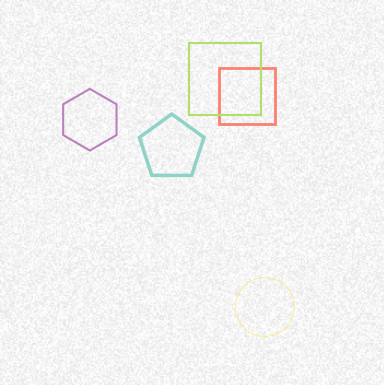[{"shape": "pentagon", "thickness": 2.5, "radius": 0.44, "center": [0.446, 0.616]}, {"shape": "square", "thickness": 2, "radius": 0.36, "center": [0.642, 0.751]}, {"shape": "square", "thickness": 1.5, "radius": 0.47, "center": [0.585, 0.794]}, {"shape": "hexagon", "thickness": 1.5, "radius": 0.4, "center": [0.233, 0.689]}, {"shape": "circle", "thickness": 0.5, "radius": 0.38, "center": [0.688, 0.203]}]